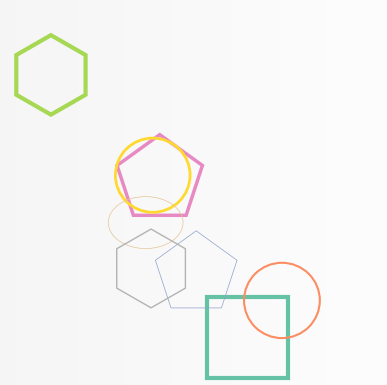[{"shape": "square", "thickness": 3, "radius": 0.52, "center": [0.639, 0.123]}, {"shape": "circle", "thickness": 1.5, "radius": 0.49, "center": [0.728, 0.22]}, {"shape": "pentagon", "thickness": 0.5, "radius": 0.55, "center": [0.506, 0.29]}, {"shape": "pentagon", "thickness": 2.5, "radius": 0.58, "center": [0.412, 0.534]}, {"shape": "hexagon", "thickness": 3, "radius": 0.52, "center": [0.131, 0.805]}, {"shape": "circle", "thickness": 2, "radius": 0.48, "center": [0.394, 0.545]}, {"shape": "oval", "thickness": 0.5, "radius": 0.48, "center": [0.376, 0.422]}, {"shape": "hexagon", "thickness": 1, "radius": 0.51, "center": [0.39, 0.303]}]